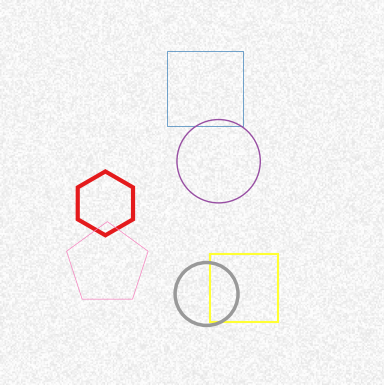[{"shape": "hexagon", "thickness": 3, "radius": 0.41, "center": [0.274, 0.472]}, {"shape": "square", "thickness": 0.5, "radius": 0.49, "center": [0.533, 0.77]}, {"shape": "circle", "thickness": 1, "radius": 0.54, "center": [0.568, 0.581]}, {"shape": "square", "thickness": 1.5, "radius": 0.44, "center": [0.634, 0.251]}, {"shape": "pentagon", "thickness": 0.5, "radius": 0.56, "center": [0.279, 0.313]}, {"shape": "circle", "thickness": 2.5, "radius": 0.41, "center": [0.537, 0.236]}]